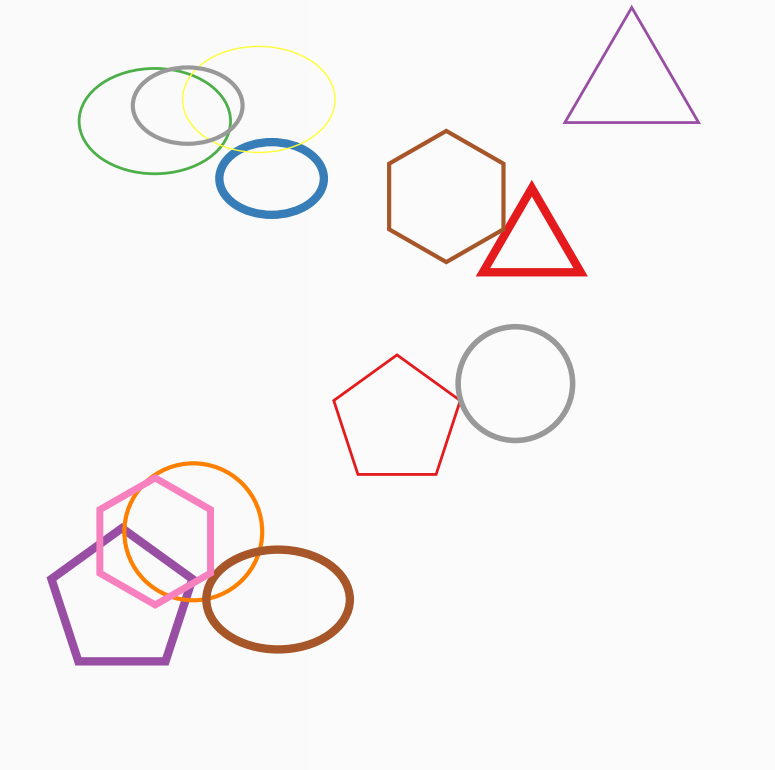[{"shape": "pentagon", "thickness": 1, "radius": 0.43, "center": [0.512, 0.453]}, {"shape": "triangle", "thickness": 3, "radius": 0.36, "center": [0.686, 0.683]}, {"shape": "oval", "thickness": 3, "radius": 0.34, "center": [0.35, 0.768]}, {"shape": "oval", "thickness": 1, "radius": 0.49, "center": [0.2, 0.843]}, {"shape": "triangle", "thickness": 1, "radius": 0.5, "center": [0.815, 0.891]}, {"shape": "pentagon", "thickness": 3, "radius": 0.48, "center": [0.157, 0.218]}, {"shape": "circle", "thickness": 1.5, "radius": 0.44, "center": [0.249, 0.309]}, {"shape": "oval", "thickness": 0.5, "radius": 0.49, "center": [0.334, 0.871]}, {"shape": "oval", "thickness": 3, "radius": 0.46, "center": [0.359, 0.221]}, {"shape": "hexagon", "thickness": 1.5, "radius": 0.43, "center": [0.576, 0.745]}, {"shape": "hexagon", "thickness": 2.5, "radius": 0.41, "center": [0.2, 0.297]}, {"shape": "oval", "thickness": 1.5, "radius": 0.35, "center": [0.242, 0.863]}, {"shape": "circle", "thickness": 2, "radius": 0.37, "center": [0.665, 0.502]}]